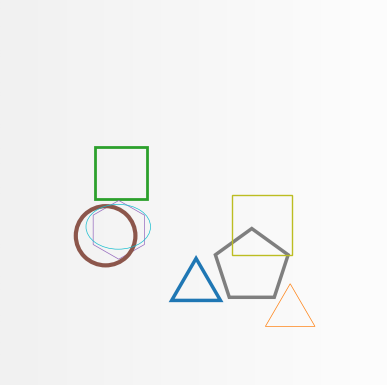[{"shape": "triangle", "thickness": 2.5, "radius": 0.36, "center": [0.506, 0.256]}, {"shape": "triangle", "thickness": 0.5, "radius": 0.37, "center": [0.749, 0.189]}, {"shape": "square", "thickness": 2, "radius": 0.34, "center": [0.311, 0.551]}, {"shape": "hexagon", "thickness": 0.5, "radius": 0.38, "center": [0.307, 0.403]}, {"shape": "circle", "thickness": 3, "radius": 0.38, "center": [0.273, 0.388]}, {"shape": "pentagon", "thickness": 2.5, "radius": 0.49, "center": [0.65, 0.308]}, {"shape": "square", "thickness": 1, "radius": 0.39, "center": [0.676, 0.415]}, {"shape": "oval", "thickness": 0.5, "radius": 0.42, "center": [0.305, 0.411]}]